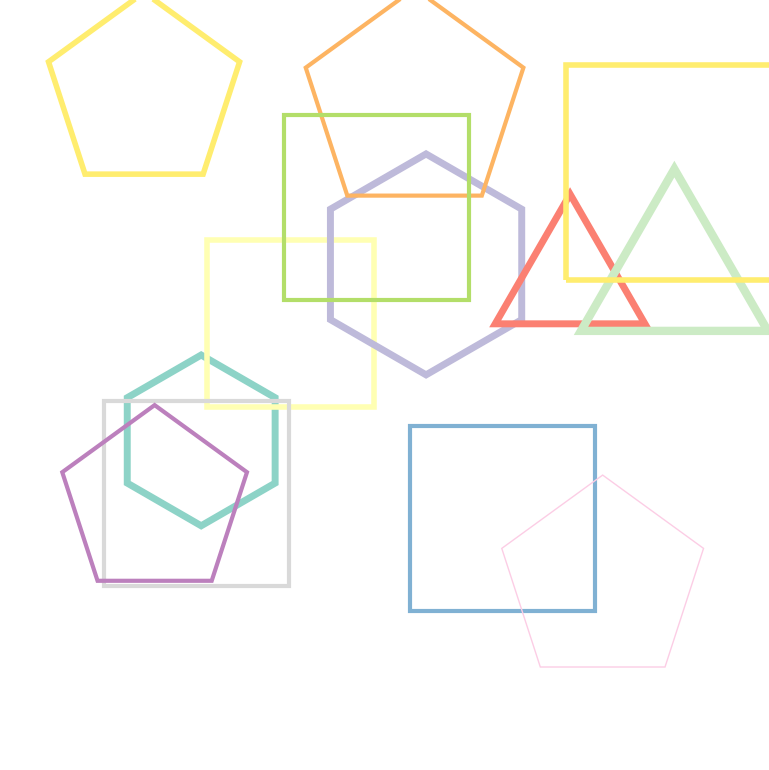[{"shape": "hexagon", "thickness": 2.5, "radius": 0.55, "center": [0.261, 0.428]}, {"shape": "square", "thickness": 2, "radius": 0.54, "center": [0.378, 0.58]}, {"shape": "hexagon", "thickness": 2.5, "radius": 0.72, "center": [0.553, 0.657]}, {"shape": "triangle", "thickness": 2.5, "radius": 0.56, "center": [0.74, 0.636]}, {"shape": "square", "thickness": 1.5, "radius": 0.6, "center": [0.653, 0.327]}, {"shape": "pentagon", "thickness": 1.5, "radius": 0.74, "center": [0.538, 0.866]}, {"shape": "square", "thickness": 1.5, "radius": 0.6, "center": [0.49, 0.73]}, {"shape": "pentagon", "thickness": 0.5, "radius": 0.69, "center": [0.783, 0.245]}, {"shape": "square", "thickness": 1.5, "radius": 0.6, "center": [0.255, 0.359]}, {"shape": "pentagon", "thickness": 1.5, "radius": 0.63, "center": [0.201, 0.348]}, {"shape": "triangle", "thickness": 3, "radius": 0.7, "center": [0.876, 0.64]}, {"shape": "pentagon", "thickness": 2, "radius": 0.65, "center": [0.187, 0.879]}, {"shape": "square", "thickness": 2, "radius": 0.7, "center": [0.875, 0.776]}]